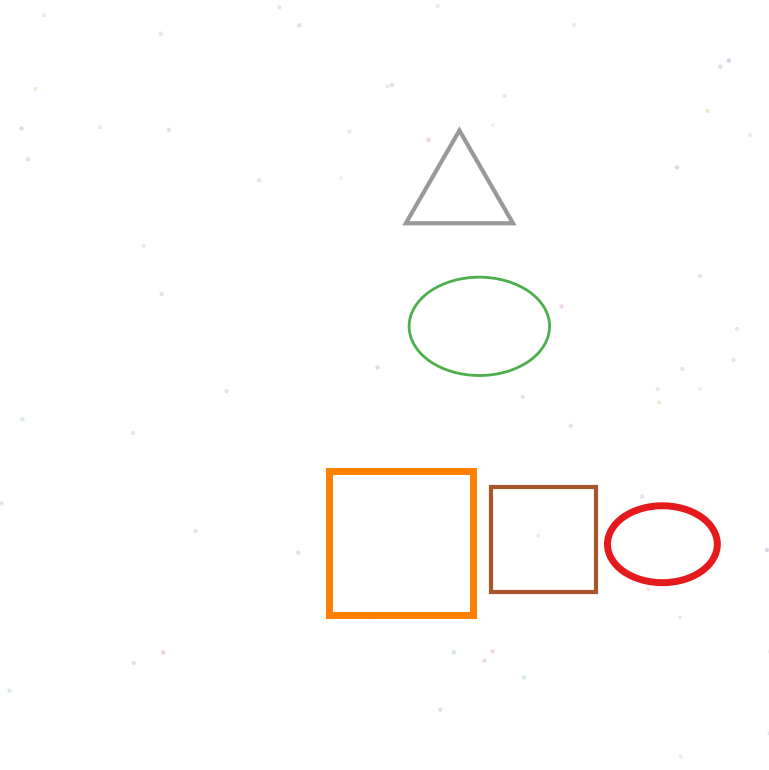[{"shape": "oval", "thickness": 2.5, "radius": 0.36, "center": [0.86, 0.293]}, {"shape": "oval", "thickness": 1, "radius": 0.46, "center": [0.623, 0.576]}, {"shape": "square", "thickness": 2.5, "radius": 0.47, "center": [0.521, 0.295]}, {"shape": "square", "thickness": 1.5, "radius": 0.34, "center": [0.706, 0.299]}, {"shape": "triangle", "thickness": 1.5, "radius": 0.4, "center": [0.597, 0.75]}]